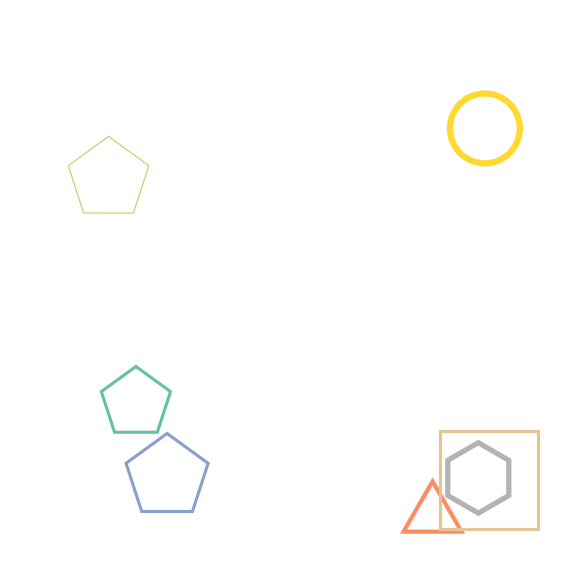[{"shape": "pentagon", "thickness": 1.5, "radius": 0.31, "center": [0.235, 0.302]}, {"shape": "triangle", "thickness": 2, "radius": 0.29, "center": [0.749, 0.108]}, {"shape": "pentagon", "thickness": 1.5, "radius": 0.37, "center": [0.289, 0.174]}, {"shape": "pentagon", "thickness": 0.5, "radius": 0.37, "center": [0.188, 0.69]}, {"shape": "circle", "thickness": 3, "radius": 0.3, "center": [0.84, 0.777]}, {"shape": "square", "thickness": 1.5, "radius": 0.42, "center": [0.846, 0.168]}, {"shape": "hexagon", "thickness": 2.5, "radius": 0.3, "center": [0.828, 0.172]}]